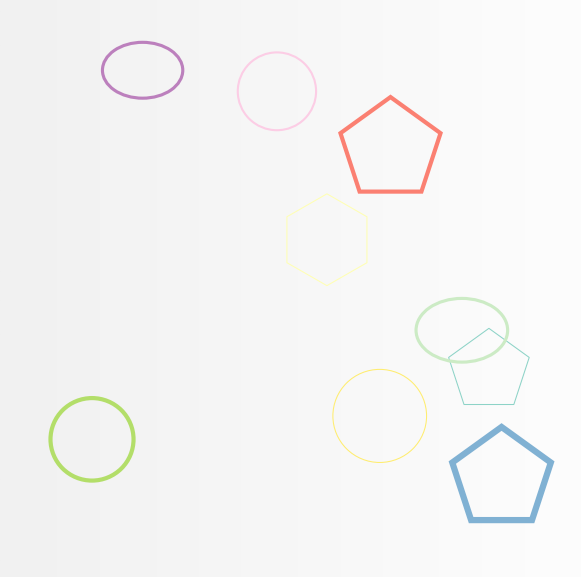[{"shape": "pentagon", "thickness": 0.5, "radius": 0.36, "center": [0.841, 0.358]}, {"shape": "hexagon", "thickness": 0.5, "radius": 0.4, "center": [0.562, 0.584]}, {"shape": "pentagon", "thickness": 2, "radius": 0.45, "center": [0.672, 0.741]}, {"shape": "pentagon", "thickness": 3, "radius": 0.45, "center": [0.863, 0.171]}, {"shape": "circle", "thickness": 2, "radius": 0.36, "center": [0.158, 0.238]}, {"shape": "circle", "thickness": 1, "radius": 0.34, "center": [0.476, 0.841]}, {"shape": "oval", "thickness": 1.5, "radius": 0.35, "center": [0.245, 0.877]}, {"shape": "oval", "thickness": 1.5, "radius": 0.39, "center": [0.795, 0.427]}, {"shape": "circle", "thickness": 0.5, "radius": 0.4, "center": [0.653, 0.279]}]